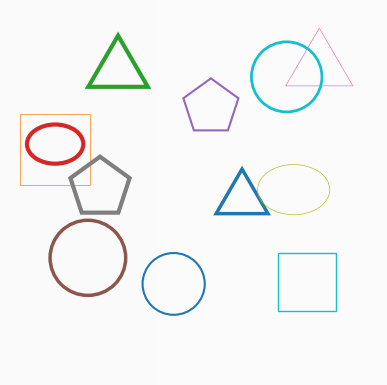[{"shape": "circle", "thickness": 1.5, "radius": 0.4, "center": [0.448, 0.263]}, {"shape": "triangle", "thickness": 2.5, "radius": 0.39, "center": [0.625, 0.484]}, {"shape": "square", "thickness": 0.5, "radius": 0.46, "center": [0.142, 0.611]}, {"shape": "triangle", "thickness": 3, "radius": 0.44, "center": [0.305, 0.819]}, {"shape": "oval", "thickness": 3, "radius": 0.36, "center": [0.142, 0.626]}, {"shape": "pentagon", "thickness": 1.5, "radius": 0.37, "center": [0.544, 0.722]}, {"shape": "circle", "thickness": 2.5, "radius": 0.49, "center": [0.227, 0.33]}, {"shape": "triangle", "thickness": 0.5, "radius": 0.5, "center": [0.824, 0.827]}, {"shape": "pentagon", "thickness": 3, "radius": 0.4, "center": [0.258, 0.513]}, {"shape": "oval", "thickness": 0.5, "radius": 0.47, "center": [0.758, 0.507]}, {"shape": "circle", "thickness": 2, "radius": 0.46, "center": [0.74, 0.8]}, {"shape": "square", "thickness": 1, "radius": 0.38, "center": [0.792, 0.268]}]